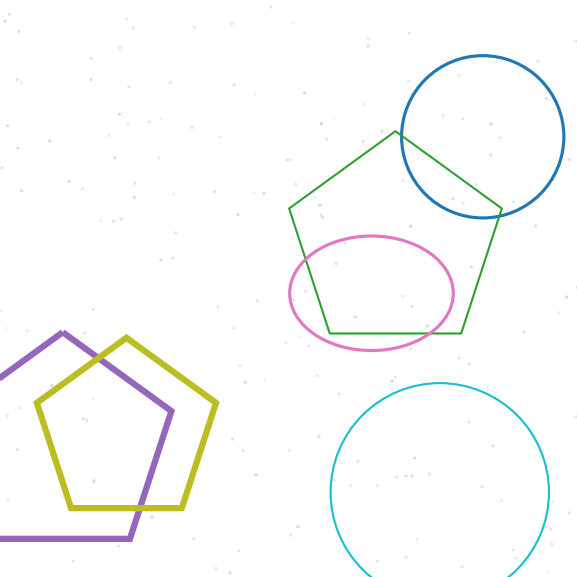[{"shape": "circle", "thickness": 1.5, "radius": 0.7, "center": [0.836, 0.762]}, {"shape": "pentagon", "thickness": 1, "radius": 0.97, "center": [0.685, 0.578]}, {"shape": "pentagon", "thickness": 3, "radius": 0.99, "center": [0.109, 0.226]}, {"shape": "oval", "thickness": 1.5, "radius": 0.71, "center": [0.643, 0.491]}, {"shape": "pentagon", "thickness": 3, "radius": 0.82, "center": [0.219, 0.251]}, {"shape": "circle", "thickness": 1, "radius": 0.95, "center": [0.762, 0.147]}]